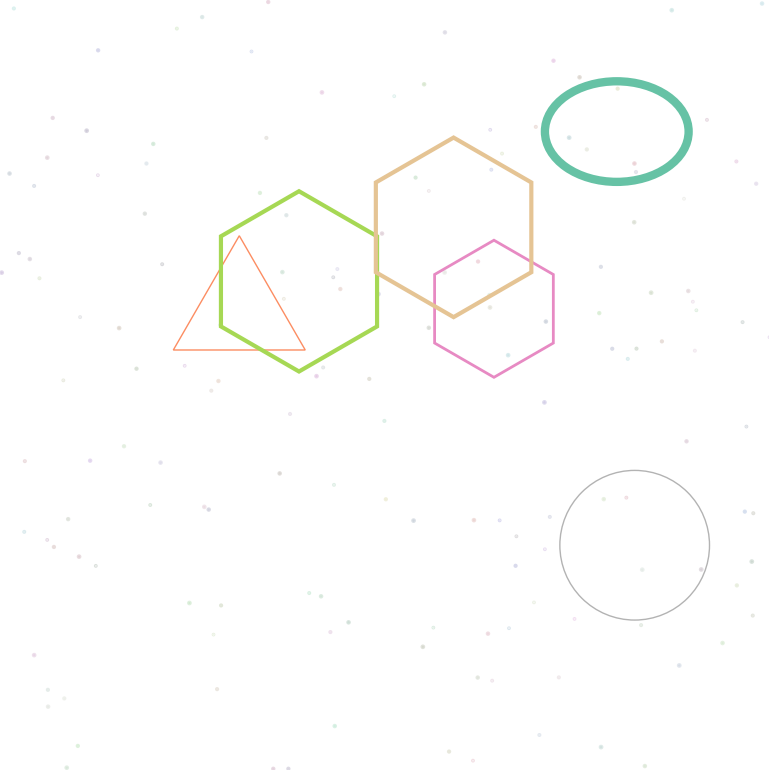[{"shape": "oval", "thickness": 3, "radius": 0.47, "center": [0.801, 0.829]}, {"shape": "triangle", "thickness": 0.5, "radius": 0.49, "center": [0.311, 0.595]}, {"shape": "hexagon", "thickness": 1, "radius": 0.45, "center": [0.642, 0.599]}, {"shape": "hexagon", "thickness": 1.5, "radius": 0.59, "center": [0.388, 0.635]}, {"shape": "hexagon", "thickness": 1.5, "radius": 0.58, "center": [0.589, 0.705]}, {"shape": "circle", "thickness": 0.5, "radius": 0.49, "center": [0.824, 0.292]}]